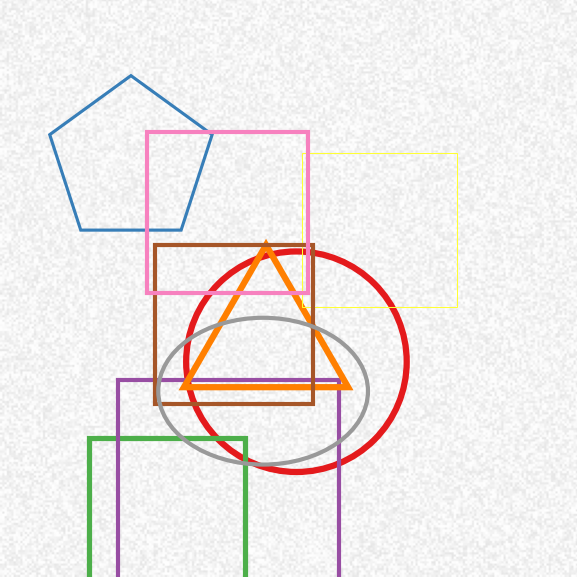[{"shape": "circle", "thickness": 3, "radius": 0.95, "center": [0.513, 0.373]}, {"shape": "pentagon", "thickness": 1.5, "radius": 0.74, "center": [0.227, 0.72]}, {"shape": "square", "thickness": 2.5, "radius": 0.68, "center": [0.289, 0.106]}, {"shape": "square", "thickness": 2, "radius": 0.96, "center": [0.395, 0.151]}, {"shape": "triangle", "thickness": 3, "radius": 0.82, "center": [0.461, 0.411]}, {"shape": "square", "thickness": 0.5, "radius": 0.67, "center": [0.657, 0.601]}, {"shape": "square", "thickness": 2, "radius": 0.69, "center": [0.405, 0.437]}, {"shape": "square", "thickness": 2, "radius": 0.7, "center": [0.394, 0.632]}, {"shape": "oval", "thickness": 2, "radius": 0.91, "center": [0.456, 0.322]}]